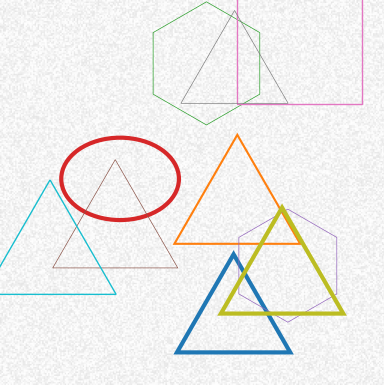[{"shape": "triangle", "thickness": 3, "radius": 0.85, "center": [0.607, 0.17]}, {"shape": "triangle", "thickness": 1.5, "radius": 0.94, "center": [0.616, 0.461]}, {"shape": "hexagon", "thickness": 0.5, "radius": 0.8, "center": [0.536, 0.835]}, {"shape": "oval", "thickness": 3, "radius": 0.76, "center": [0.312, 0.535]}, {"shape": "hexagon", "thickness": 0.5, "radius": 0.73, "center": [0.748, 0.31]}, {"shape": "triangle", "thickness": 0.5, "radius": 0.94, "center": [0.299, 0.398]}, {"shape": "square", "thickness": 1, "radius": 0.81, "center": [0.777, 0.891]}, {"shape": "triangle", "thickness": 0.5, "radius": 0.8, "center": [0.609, 0.812]}, {"shape": "triangle", "thickness": 3, "radius": 0.92, "center": [0.733, 0.277]}, {"shape": "triangle", "thickness": 1, "radius": 0.99, "center": [0.13, 0.335]}]